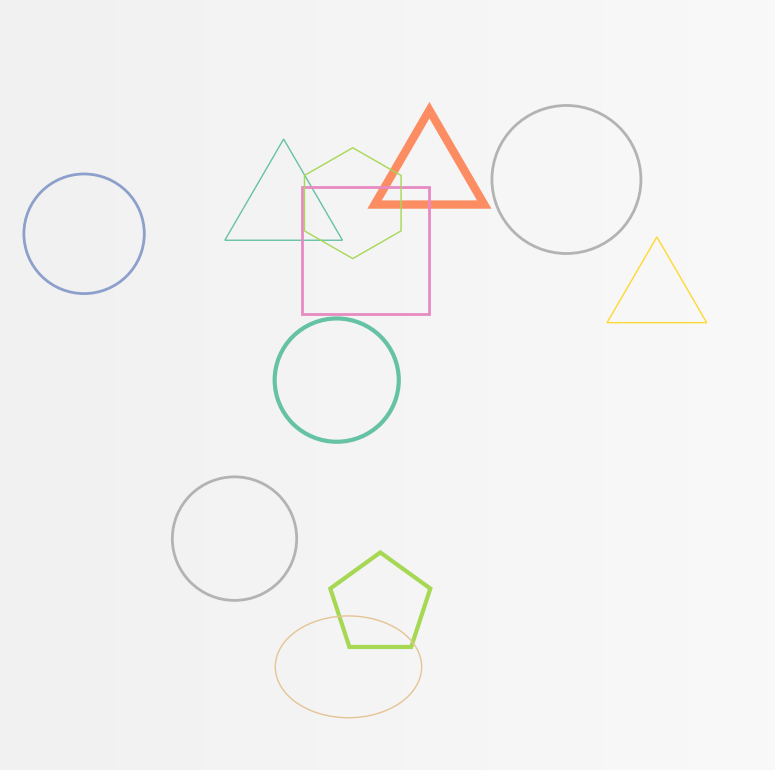[{"shape": "triangle", "thickness": 0.5, "radius": 0.44, "center": [0.366, 0.732]}, {"shape": "circle", "thickness": 1.5, "radius": 0.4, "center": [0.434, 0.506]}, {"shape": "triangle", "thickness": 3, "radius": 0.41, "center": [0.554, 0.775]}, {"shape": "circle", "thickness": 1, "radius": 0.39, "center": [0.108, 0.696]}, {"shape": "square", "thickness": 1, "radius": 0.41, "center": [0.471, 0.675]}, {"shape": "pentagon", "thickness": 1.5, "radius": 0.34, "center": [0.491, 0.215]}, {"shape": "hexagon", "thickness": 0.5, "radius": 0.36, "center": [0.455, 0.736]}, {"shape": "triangle", "thickness": 0.5, "radius": 0.37, "center": [0.848, 0.618]}, {"shape": "oval", "thickness": 0.5, "radius": 0.47, "center": [0.45, 0.134]}, {"shape": "circle", "thickness": 1, "radius": 0.48, "center": [0.731, 0.767]}, {"shape": "circle", "thickness": 1, "radius": 0.4, "center": [0.303, 0.3]}]